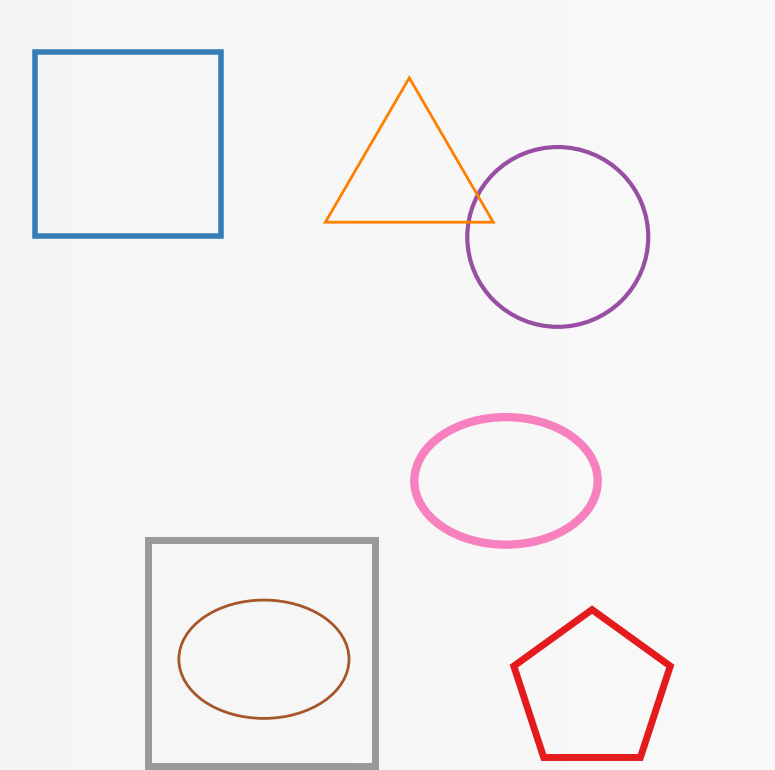[{"shape": "pentagon", "thickness": 2.5, "radius": 0.53, "center": [0.764, 0.102]}, {"shape": "square", "thickness": 2, "radius": 0.6, "center": [0.165, 0.813]}, {"shape": "circle", "thickness": 1.5, "radius": 0.58, "center": [0.72, 0.692]}, {"shape": "triangle", "thickness": 1, "radius": 0.63, "center": [0.528, 0.774]}, {"shape": "oval", "thickness": 1, "radius": 0.55, "center": [0.341, 0.144]}, {"shape": "oval", "thickness": 3, "radius": 0.59, "center": [0.653, 0.375]}, {"shape": "square", "thickness": 2.5, "radius": 0.73, "center": [0.338, 0.152]}]